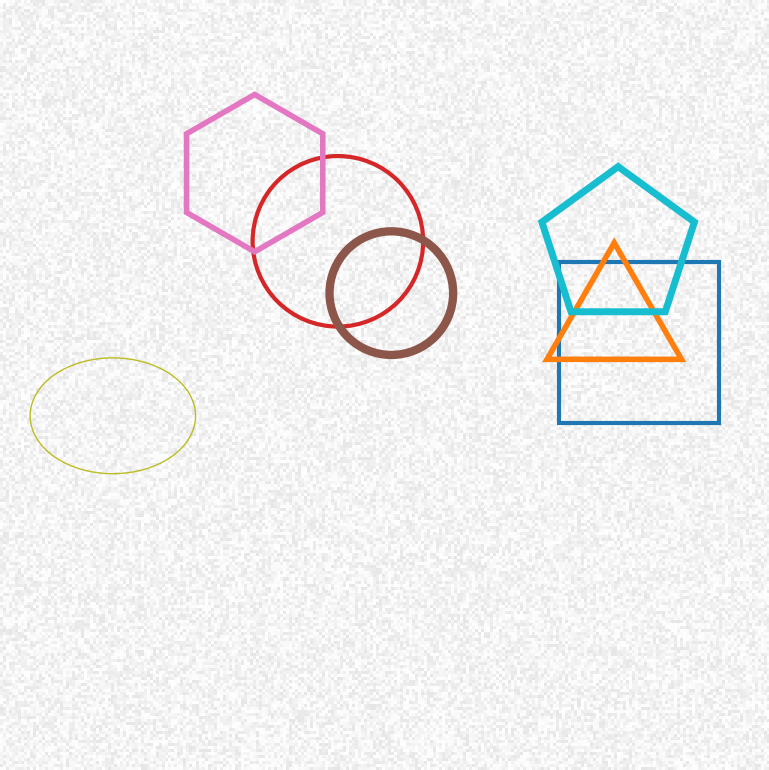[{"shape": "square", "thickness": 1.5, "radius": 0.52, "center": [0.83, 0.555]}, {"shape": "triangle", "thickness": 2, "radius": 0.5, "center": [0.798, 0.584]}, {"shape": "circle", "thickness": 1.5, "radius": 0.55, "center": [0.439, 0.687]}, {"shape": "circle", "thickness": 3, "radius": 0.4, "center": [0.508, 0.619]}, {"shape": "hexagon", "thickness": 2, "radius": 0.51, "center": [0.331, 0.775]}, {"shape": "oval", "thickness": 0.5, "radius": 0.54, "center": [0.147, 0.46]}, {"shape": "pentagon", "thickness": 2.5, "radius": 0.52, "center": [0.803, 0.679]}]